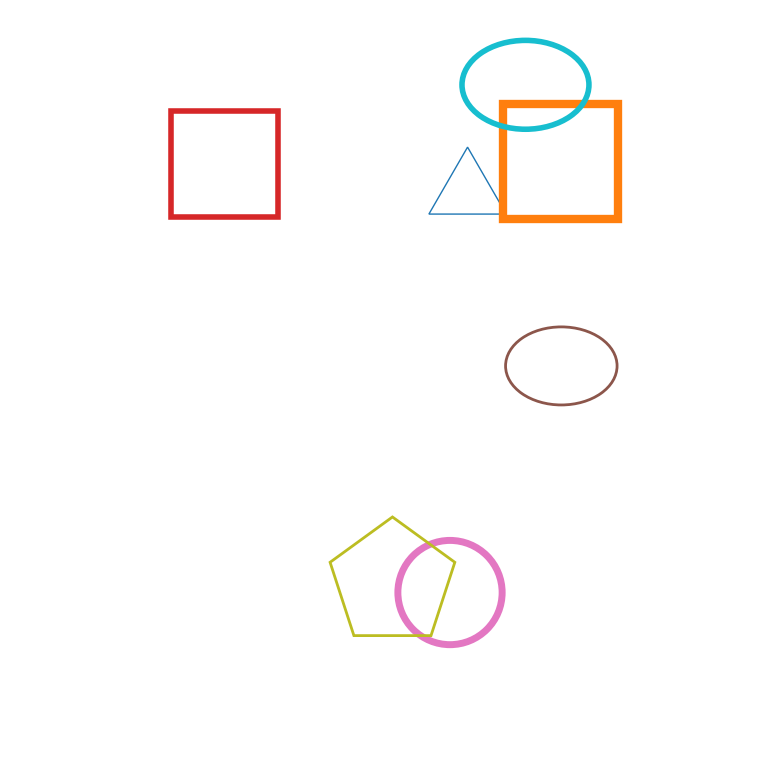[{"shape": "triangle", "thickness": 0.5, "radius": 0.29, "center": [0.607, 0.751]}, {"shape": "square", "thickness": 3, "radius": 0.37, "center": [0.728, 0.79]}, {"shape": "square", "thickness": 2, "radius": 0.34, "center": [0.292, 0.787]}, {"shape": "oval", "thickness": 1, "radius": 0.36, "center": [0.729, 0.525]}, {"shape": "circle", "thickness": 2.5, "radius": 0.34, "center": [0.584, 0.23]}, {"shape": "pentagon", "thickness": 1, "radius": 0.43, "center": [0.51, 0.243]}, {"shape": "oval", "thickness": 2, "radius": 0.41, "center": [0.682, 0.89]}]